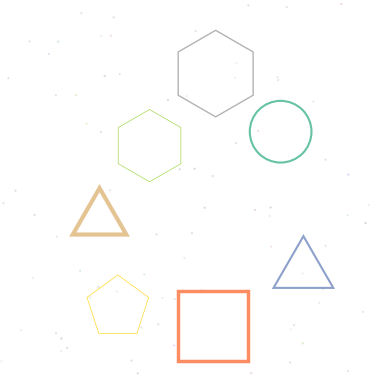[{"shape": "circle", "thickness": 1.5, "radius": 0.4, "center": [0.729, 0.658]}, {"shape": "square", "thickness": 2.5, "radius": 0.46, "center": [0.553, 0.154]}, {"shape": "triangle", "thickness": 1.5, "radius": 0.45, "center": [0.788, 0.297]}, {"shape": "hexagon", "thickness": 0.5, "radius": 0.47, "center": [0.388, 0.622]}, {"shape": "pentagon", "thickness": 0.5, "radius": 0.42, "center": [0.306, 0.202]}, {"shape": "triangle", "thickness": 3, "radius": 0.4, "center": [0.259, 0.431]}, {"shape": "hexagon", "thickness": 1, "radius": 0.56, "center": [0.56, 0.809]}]